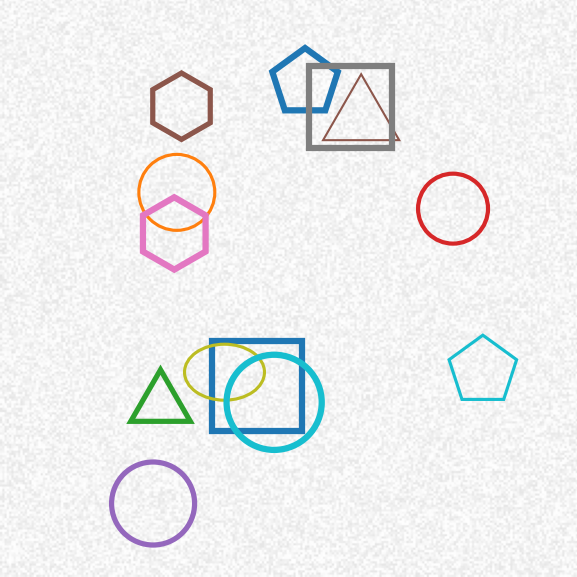[{"shape": "pentagon", "thickness": 3, "radius": 0.3, "center": [0.528, 0.856]}, {"shape": "square", "thickness": 3, "radius": 0.39, "center": [0.446, 0.33]}, {"shape": "circle", "thickness": 1.5, "radius": 0.33, "center": [0.306, 0.666]}, {"shape": "triangle", "thickness": 2.5, "radius": 0.3, "center": [0.278, 0.299]}, {"shape": "circle", "thickness": 2, "radius": 0.3, "center": [0.784, 0.638]}, {"shape": "circle", "thickness": 2.5, "radius": 0.36, "center": [0.265, 0.127]}, {"shape": "hexagon", "thickness": 2.5, "radius": 0.29, "center": [0.314, 0.815]}, {"shape": "triangle", "thickness": 1, "radius": 0.38, "center": [0.625, 0.794]}, {"shape": "hexagon", "thickness": 3, "radius": 0.31, "center": [0.302, 0.595]}, {"shape": "square", "thickness": 3, "radius": 0.36, "center": [0.607, 0.814]}, {"shape": "oval", "thickness": 1.5, "radius": 0.35, "center": [0.389, 0.355]}, {"shape": "circle", "thickness": 3, "radius": 0.41, "center": [0.475, 0.302]}, {"shape": "pentagon", "thickness": 1.5, "radius": 0.31, "center": [0.836, 0.357]}]